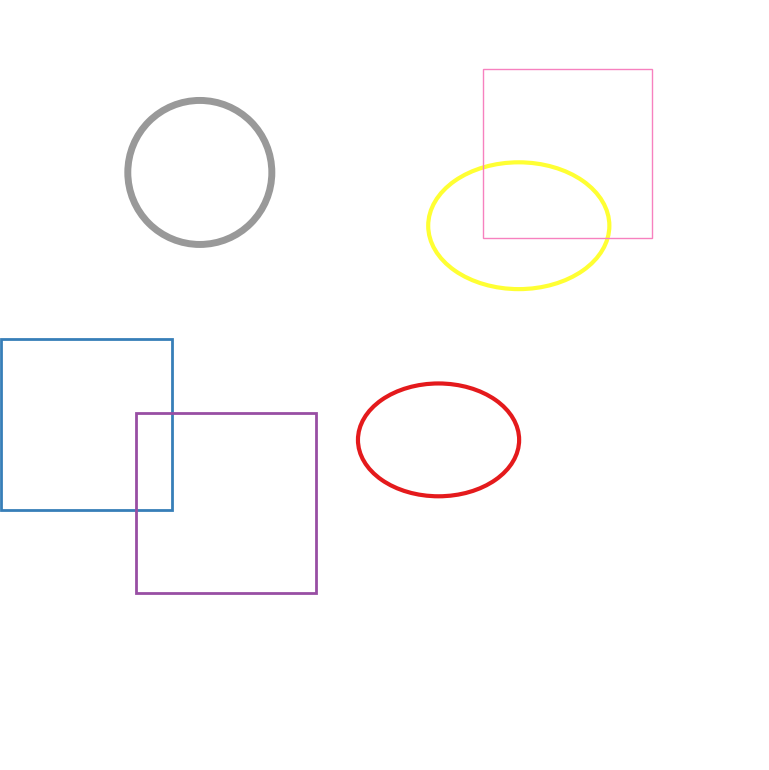[{"shape": "oval", "thickness": 1.5, "radius": 0.52, "center": [0.57, 0.429]}, {"shape": "square", "thickness": 1, "radius": 0.56, "center": [0.112, 0.449]}, {"shape": "square", "thickness": 1, "radius": 0.58, "center": [0.294, 0.346]}, {"shape": "oval", "thickness": 1.5, "radius": 0.59, "center": [0.674, 0.707]}, {"shape": "square", "thickness": 0.5, "radius": 0.55, "center": [0.737, 0.8]}, {"shape": "circle", "thickness": 2.5, "radius": 0.47, "center": [0.26, 0.776]}]